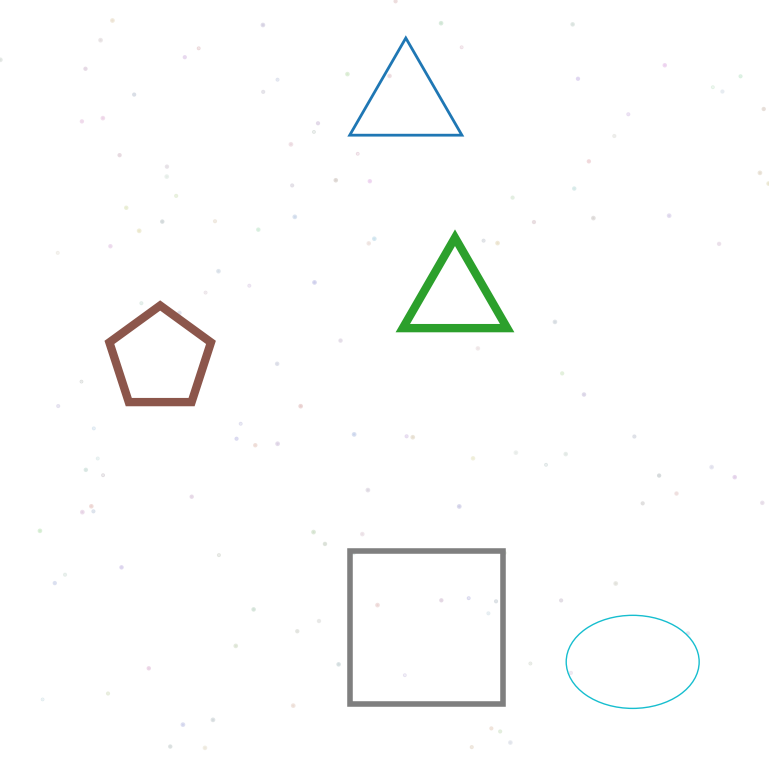[{"shape": "triangle", "thickness": 1, "radius": 0.42, "center": [0.527, 0.866]}, {"shape": "triangle", "thickness": 3, "radius": 0.39, "center": [0.591, 0.613]}, {"shape": "pentagon", "thickness": 3, "radius": 0.35, "center": [0.208, 0.534]}, {"shape": "square", "thickness": 2, "radius": 0.5, "center": [0.554, 0.185]}, {"shape": "oval", "thickness": 0.5, "radius": 0.43, "center": [0.822, 0.14]}]